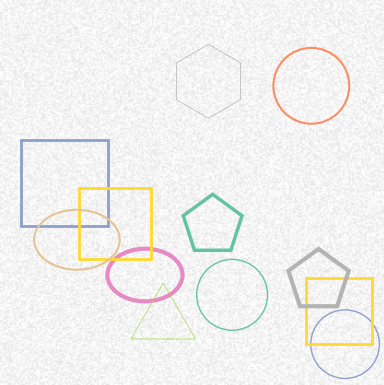[{"shape": "pentagon", "thickness": 2.5, "radius": 0.4, "center": [0.552, 0.415]}, {"shape": "circle", "thickness": 1, "radius": 0.46, "center": [0.603, 0.234]}, {"shape": "circle", "thickness": 1.5, "radius": 0.49, "center": [0.809, 0.777]}, {"shape": "circle", "thickness": 1, "radius": 0.45, "center": [0.896, 0.106]}, {"shape": "square", "thickness": 2, "radius": 0.56, "center": [0.167, 0.525]}, {"shape": "oval", "thickness": 3, "radius": 0.49, "center": [0.376, 0.286]}, {"shape": "triangle", "thickness": 0.5, "radius": 0.48, "center": [0.424, 0.168]}, {"shape": "square", "thickness": 2, "radius": 0.46, "center": [0.299, 0.419]}, {"shape": "square", "thickness": 2, "radius": 0.43, "center": [0.882, 0.191]}, {"shape": "oval", "thickness": 1.5, "radius": 0.56, "center": [0.2, 0.377]}, {"shape": "pentagon", "thickness": 3, "radius": 0.41, "center": [0.827, 0.271]}, {"shape": "hexagon", "thickness": 0.5, "radius": 0.48, "center": [0.541, 0.789]}]